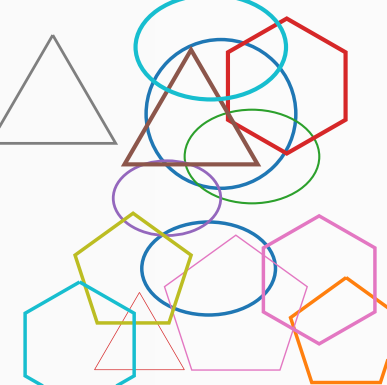[{"shape": "circle", "thickness": 2.5, "radius": 0.97, "center": [0.57, 0.704]}, {"shape": "oval", "thickness": 2.5, "radius": 0.86, "center": [0.538, 0.303]}, {"shape": "pentagon", "thickness": 2.5, "radius": 0.75, "center": [0.893, 0.128]}, {"shape": "oval", "thickness": 1.5, "radius": 0.87, "center": [0.65, 0.593]}, {"shape": "hexagon", "thickness": 3, "radius": 0.88, "center": [0.74, 0.777]}, {"shape": "triangle", "thickness": 0.5, "radius": 0.67, "center": [0.36, 0.107]}, {"shape": "oval", "thickness": 2, "radius": 0.69, "center": [0.431, 0.485]}, {"shape": "triangle", "thickness": 3, "radius": 0.99, "center": [0.493, 0.672]}, {"shape": "hexagon", "thickness": 2.5, "radius": 0.83, "center": [0.824, 0.273]}, {"shape": "pentagon", "thickness": 1, "radius": 0.97, "center": [0.609, 0.196]}, {"shape": "triangle", "thickness": 2, "radius": 0.94, "center": [0.136, 0.721]}, {"shape": "pentagon", "thickness": 2.5, "radius": 0.79, "center": [0.343, 0.289]}, {"shape": "oval", "thickness": 3, "radius": 0.97, "center": [0.544, 0.878]}, {"shape": "hexagon", "thickness": 2.5, "radius": 0.81, "center": [0.206, 0.105]}]